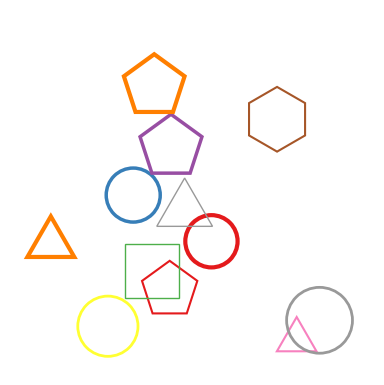[{"shape": "circle", "thickness": 3, "radius": 0.34, "center": [0.549, 0.373]}, {"shape": "pentagon", "thickness": 1.5, "radius": 0.38, "center": [0.441, 0.247]}, {"shape": "circle", "thickness": 2.5, "radius": 0.35, "center": [0.346, 0.493]}, {"shape": "square", "thickness": 1, "radius": 0.36, "center": [0.395, 0.296]}, {"shape": "pentagon", "thickness": 2.5, "radius": 0.42, "center": [0.444, 0.619]}, {"shape": "triangle", "thickness": 3, "radius": 0.35, "center": [0.132, 0.368]}, {"shape": "pentagon", "thickness": 3, "radius": 0.41, "center": [0.401, 0.776]}, {"shape": "circle", "thickness": 2, "radius": 0.39, "center": [0.28, 0.153]}, {"shape": "hexagon", "thickness": 1.5, "radius": 0.42, "center": [0.72, 0.69]}, {"shape": "triangle", "thickness": 1.5, "radius": 0.3, "center": [0.771, 0.117]}, {"shape": "triangle", "thickness": 1, "radius": 0.42, "center": [0.48, 0.454]}, {"shape": "circle", "thickness": 2, "radius": 0.43, "center": [0.83, 0.168]}]